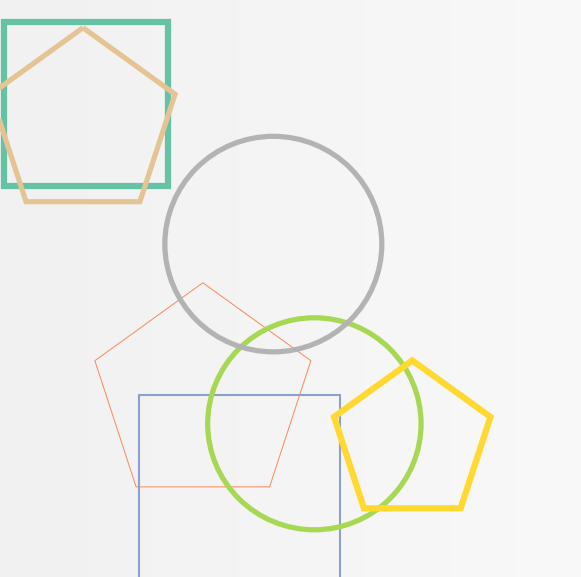[{"shape": "square", "thickness": 3, "radius": 0.71, "center": [0.148, 0.819]}, {"shape": "pentagon", "thickness": 0.5, "radius": 0.98, "center": [0.349, 0.314]}, {"shape": "square", "thickness": 1, "radius": 0.86, "center": [0.413, 0.142]}, {"shape": "circle", "thickness": 2.5, "radius": 0.92, "center": [0.541, 0.265]}, {"shape": "pentagon", "thickness": 3, "radius": 0.71, "center": [0.709, 0.233]}, {"shape": "pentagon", "thickness": 2.5, "radius": 0.83, "center": [0.143, 0.785]}, {"shape": "circle", "thickness": 2.5, "radius": 0.93, "center": [0.47, 0.576]}]